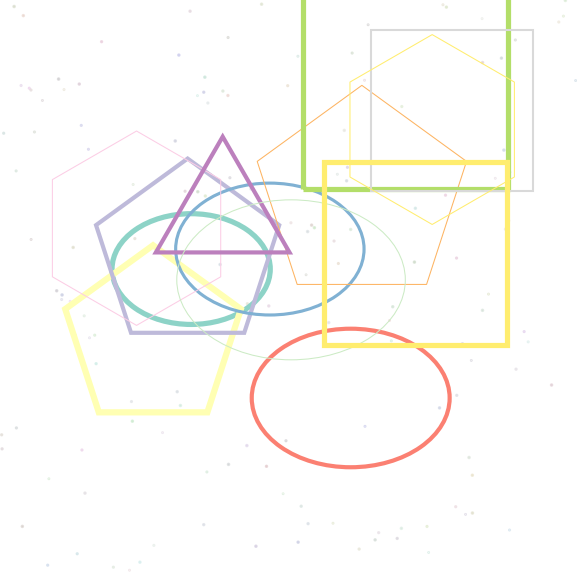[{"shape": "oval", "thickness": 2.5, "radius": 0.68, "center": [0.331, 0.533]}, {"shape": "pentagon", "thickness": 3, "radius": 0.8, "center": [0.265, 0.415]}, {"shape": "pentagon", "thickness": 2, "radius": 0.83, "center": [0.325, 0.558]}, {"shape": "oval", "thickness": 2, "radius": 0.86, "center": [0.607, 0.31]}, {"shape": "oval", "thickness": 1.5, "radius": 0.82, "center": [0.467, 0.568]}, {"shape": "pentagon", "thickness": 0.5, "radius": 0.95, "center": [0.627, 0.661]}, {"shape": "square", "thickness": 2.5, "radius": 0.89, "center": [0.703, 0.848]}, {"shape": "hexagon", "thickness": 0.5, "radius": 0.84, "center": [0.236, 0.604]}, {"shape": "square", "thickness": 1, "radius": 0.7, "center": [0.782, 0.807]}, {"shape": "triangle", "thickness": 2, "radius": 0.67, "center": [0.386, 0.629]}, {"shape": "oval", "thickness": 0.5, "radius": 0.99, "center": [0.504, 0.515]}, {"shape": "square", "thickness": 2.5, "radius": 0.79, "center": [0.72, 0.56]}, {"shape": "hexagon", "thickness": 0.5, "radius": 0.82, "center": [0.748, 0.775]}]